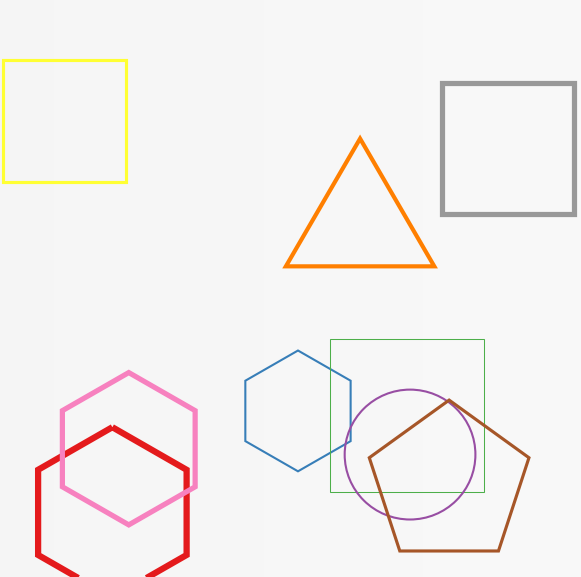[{"shape": "hexagon", "thickness": 3, "radius": 0.74, "center": [0.193, 0.112]}, {"shape": "hexagon", "thickness": 1, "radius": 0.52, "center": [0.513, 0.288]}, {"shape": "square", "thickness": 0.5, "radius": 0.66, "center": [0.7, 0.279]}, {"shape": "circle", "thickness": 1, "radius": 0.56, "center": [0.705, 0.212]}, {"shape": "triangle", "thickness": 2, "radius": 0.74, "center": [0.619, 0.612]}, {"shape": "square", "thickness": 1.5, "radius": 0.53, "center": [0.111, 0.789]}, {"shape": "pentagon", "thickness": 1.5, "radius": 0.72, "center": [0.773, 0.162]}, {"shape": "hexagon", "thickness": 2.5, "radius": 0.66, "center": [0.222, 0.222]}, {"shape": "square", "thickness": 2.5, "radius": 0.57, "center": [0.874, 0.742]}]